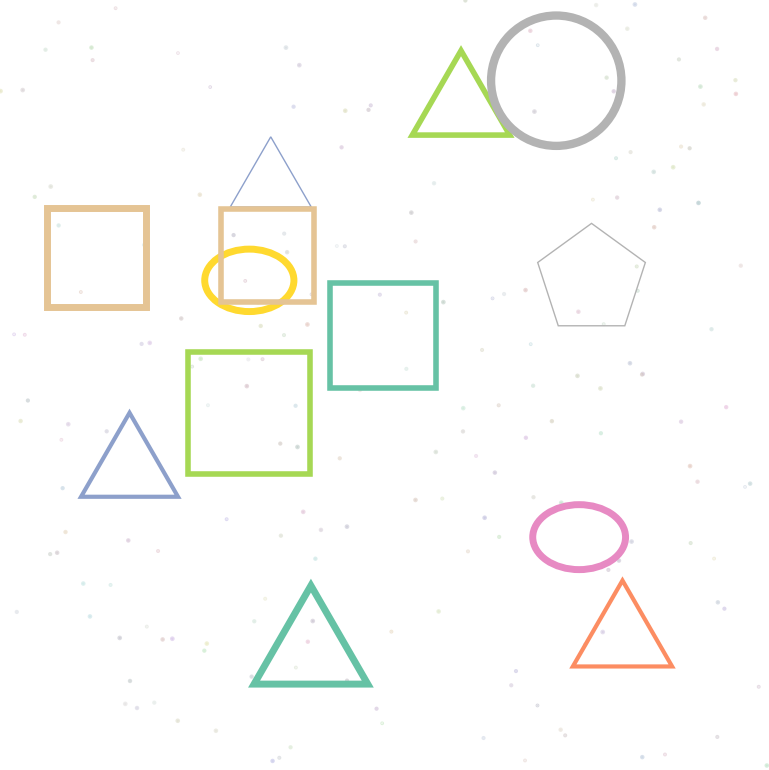[{"shape": "square", "thickness": 2, "radius": 0.34, "center": [0.497, 0.564]}, {"shape": "triangle", "thickness": 2.5, "radius": 0.43, "center": [0.404, 0.154]}, {"shape": "triangle", "thickness": 1.5, "radius": 0.37, "center": [0.808, 0.172]}, {"shape": "triangle", "thickness": 0.5, "radius": 0.3, "center": [0.352, 0.762]}, {"shape": "triangle", "thickness": 1.5, "radius": 0.36, "center": [0.168, 0.391]}, {"shape": "oval", "thickness": 2.5, "radius": 0.3, "center": [0.752, 0.302]}, {"shape": "triangle", "thickness": 2, "radius": 0.37, "center": [0.599, 0.861]}, {"shape": "square", "thickness": 2, "radius": 0.4, "center": [0.323, 0.464]}, {"shape": "oval", "thickness": 2.5, "radius": 0.29, "center": [0.324, 0.636]}, {"shape": "square", "thickness": 2.5, "radius": 0.32, "center": [0.126, 0.665]}, {"shape": "square", "thickness": 2, "radius": 0.3, "center": [0.348, 0.668]}, {"shape": "pentagon", "thickness": 0.5, "radius": 0.37, "center": [0.768, 0.636]}, {"shape": "circle", "thickness": 3, "radius": 0.42, "center": [0.722, 0.895]}]